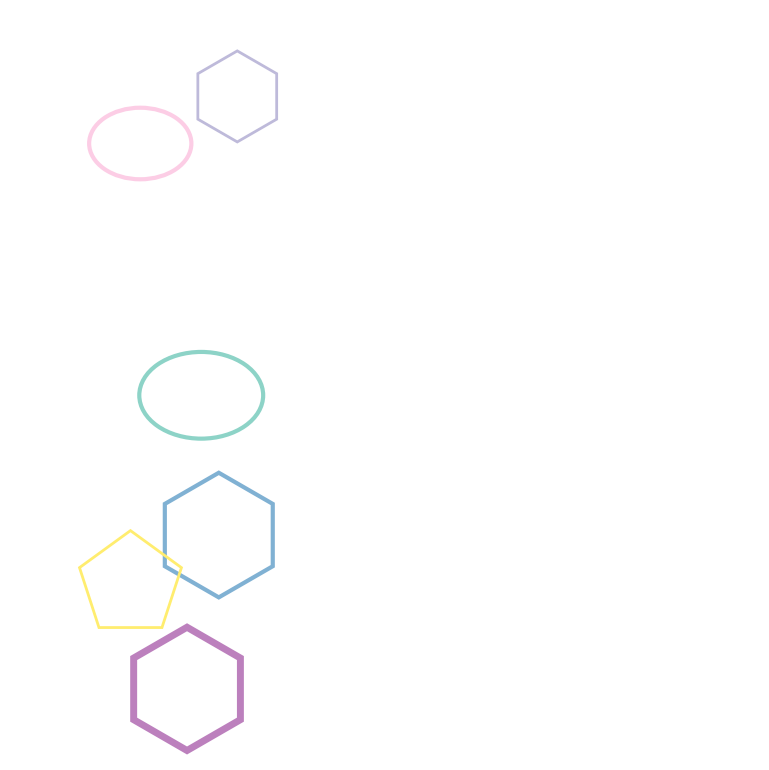[{"shape": "oval", "thickness": 1.5, "radius": 0.4, "center": [0.261, 0.487]}, {"shape": "hexagon", "thickness": 1, "radius": 0.3, "center": [0.308, 0.875]}, {"shape": "hexagon", "thickness": 1.5, "radius": 0.4, "center": [0.284, 0.305]}, {"shape": "oval", "thickness": 1.5, "radius": 0.33, "center": [0.182, 0.814]}, {"shape": "hexagon", "thickness": 2.5, "radius": 0.4, "center": [0.243, 0.105]}, {"shape": "pentagon", "thickness": 1, "radius": 0.35, "center": [0.169, 0.241]}]